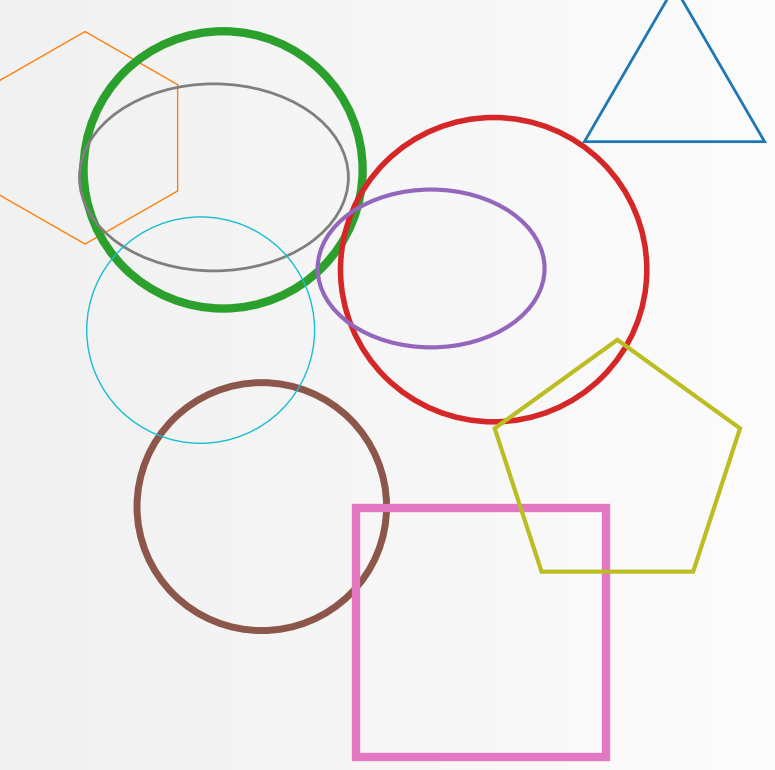[{"shape": "triangle", "thickness": 1, "radius": 0.67, "center": [0.87, 0.883]}, {"shape": "hexagon", "thickness": 0.5, "radius": 0.69, "center": [0.11, 0.821]}, {"shape": "circle", "thickness": 3, "radius": 0.9, "center": [0.288, 0.779]}, {"shape": "circle", "thickness": 2, "radius": 0.99, "center": [0.637, 0.65]}, {"shape": "oval", "thickness": 1.5, "radius": 0.73, "center": [0.556, 0.651]}, {"shape": "circle", "thickness": 2.5, "radius": 0.8, "center": [0.338, 0.342]}, {"shape": "square", "thickness": 3, "radius": 0.81, "center": [0.621, 0.179]}, {"shape": "oval", "thickness": 1, "radius": 0.87, "center": [0.276, 0.77]}, {"shape": "pentagon", "thickness": 1.5, "radius": 0.83, "center": [0.797, 0.392]}, {"shape": "circle", "thickness": 0.5, "radius": 0.74, "center": [0.259, 0.571]}]